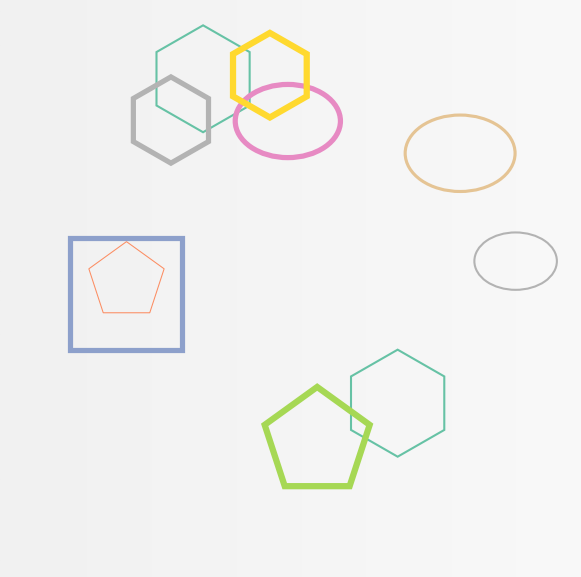[{"shape": "hexagon", "thickness": 1, "radius": 0.46, "center": [0.684, 0.301]}, {"shape": "hexagon", "thickness": 1, "radius": 0.46, "center": [0.349, 0.863]}, {"shape": "pentagon", "thickness": 0.5, "radius": 0.34, "center": [0.218, 0.513]}, {"shape": "square", "thickness": 2.5, "radius": 0.48, "center": [0.218, 0.49]}, {"shape": "oval", "thickness": 2.5, "radius": 0.45, "center": [0.495, 0.79]}, {"shape": "pentagon", "thickness": 3, "radius": 0.47, "center": [0.546, 0.234]}, {"shape": "hexagon", "thickness": 3, "radius": 0.37, "center": [0.464, 0.869]}, {"shape": "oval", "thickness": 1.5, "radius": 0.47, "center": [0.792, 0.734]}, {"shape": "oval", "thickness": 1, "radius": 0.35, "center": [0.887, 0.547]}, {"shape": "hexagon", "thickness": 2.5, "radius": 0.37, "center": [0.294, 0.791]}]